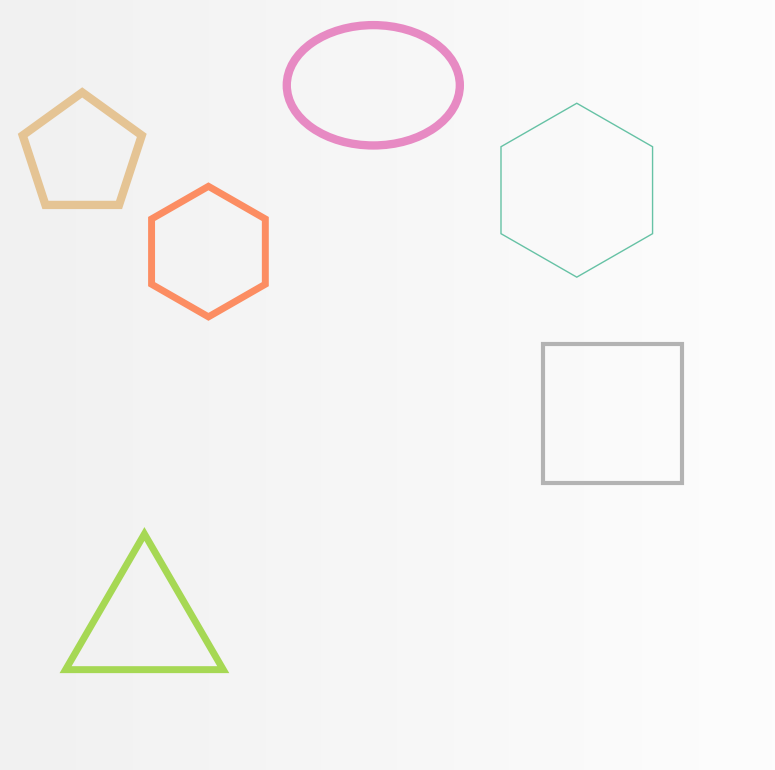[{"shape": "hexagon", "thickness": 0.5, "radius": 0.56, "center": [0.744, 0.753]}, {"shape": "hexagon", "thickness": 2.5, "radius": 0.42, "center": [0.269, 0.673]}, {"shape": "oval", "thickness": 3, "radius": 0.56, "center": [0.482, 0.889]}, {"shape": "triangle", "thickness": 2.5, "radius": 0.59, "center": [0.186, 0.189]}, {"shape": "pentagon", "thickness": 3, "radius": 0.4, "center": [0.106, 0.799]}, {"shape": "square", "thickness": 1.5, "radius": 0.45, "center": [0.79, 0.463]}]